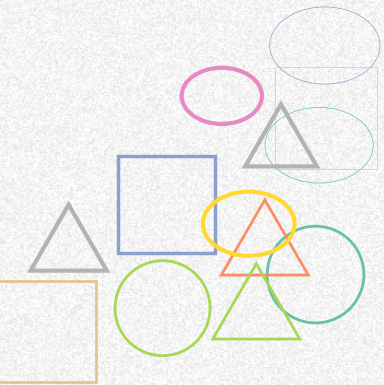[{"shape": "oval", "thickness": 0.5, "radius": 0.7, "center": [0.829, 0.623]}, {"shape": "circle", "thickness": 2, "radius": 0.63, "center": [0.82, 0.287]}, {"shape": "triangle", "thickness": 2, "radius": 0.65, "center": [0.688, 0.351]}, {"shape": "oval", "thickness": 0.5, "radius": 0.72, "center": [0.844, 0.882]}, {"shape": "square", "thickness": 2.5, "radius": 0.63, "center": [0.432, 0.47]}, {"shape": "oval", "thickness": 3, "radius": 0.52, "center": [0.576, 0.751]}, {"shape": "circle", "thickness": 2, "radius": 0.62, "center": [0.422, 0.2]}, {"shape": "triangle", "thickness": 2, "radius": 0.65, "center": [0.666, 0.185]}, {"shape": "oval", "thickness": 3, "radius": 0.6, "center": [0.646, 0.419]}, {"shape": "square", "thickness": 2, "radius": 0.65, "center": [0.12, 0.139]}, {"shape": "square", "thickness": 0.5, "radius": 0.67, "center": [0.847, 0.694]}, {"shape": "triangle", "thickness": 3, "radius": 0.57, "center": [0.178, 0.354]}, {"shape": "triangle", "thickness": 3, "radius": 0.54, "center": [0.73, 0.622]}]